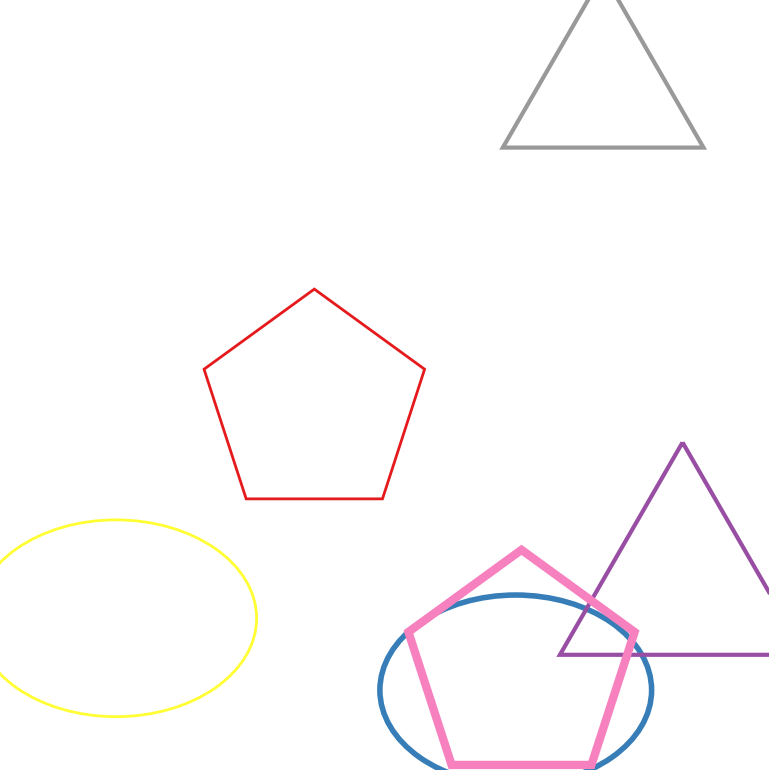[{"shape": "pentagon", "thickness": 1, "radius": 0.75, "center": [0.408, 0.474]}, {"shape": "oval", "thickness": 2, "radius": 0.88, "center": [0.67, 0.104]}, {"shape": "triangle", "thickness": 1.5, "radius": 0.92, "center": [0.886, 0.242]}, {"shape": "oval", "thickness": 1, "radius": 0.91, "center": [0.151, 0.197]}, {"shape": "pentagon", "thickness": 3, "radius": 0.77, "center": [0.677, 0.131]}, {"shape": "triangle", "thickness": 1.5, "radius": 0.75, "center": [0.783, 0.884]}]